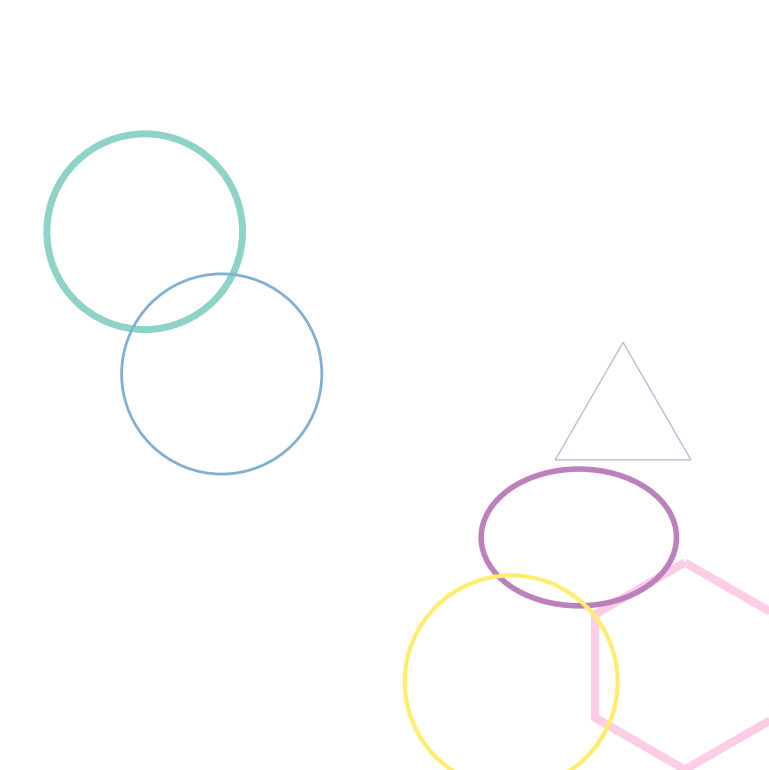[{"shape": "circle", "thickness": 2.5, "radius": 0.64, "center": [0.188, 0.699]}, {"shape": "triangle", "thickness": 0.5, "radius": 0.51, "center": [0.809, 0.454]}, {"shape": "circle", "thickness": 1, "radius": 0.65, "center": [0.288, 0.514]}, {"shape": "hexagon", "thickness": 3, "radius": 0.67, "center": [0.889, 0.135]}, {"shape": "oval", "thickness": 2, "radius": 0.63, "center": [0.752, 0.302]}, {"shape": "circle", "thickness": 1.5, "radius": 0.69, "center": [0.664, 0.114]}]